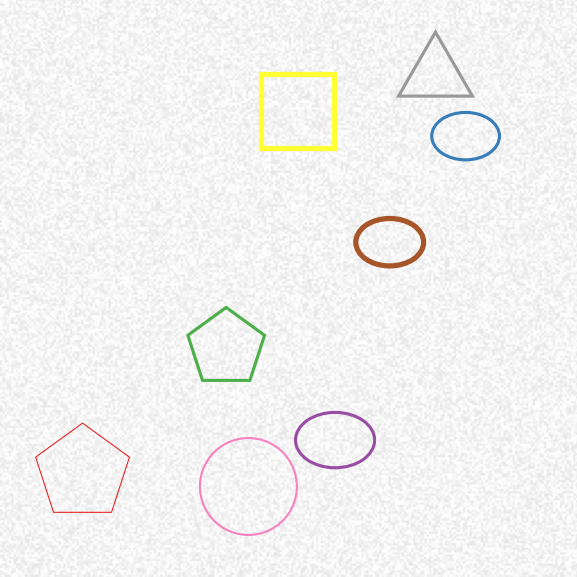[{"shape": "pentagon", "thickness": 0.5, "radius": 0.43, "center": [0.143, 0.181]}, {"shape": "oval", "thickness": 1.5, "radius": 0.29, "center": [0.806, 0.763]}, {"shape": "pentagon", "thickness": 1.5, "radius": 0.35, "center": [0.392, 0.397]}, {"shape": "oval", "thickness": 1.5, "radius": 0.34, "center": [0.58, 0.237]}, {"shape": "square", "thickness": 2.5, "radius": 0.32, "center": [0.515, 0.808]}, {"shape": "oval", "thickness": 2.5, "radius": 0.29, "center": [0.675, 0.58]}, {"shape": "circle", "thickness": 1, "radius": 0.42, "center": [0.43, 0.157]}, {"shape": "triangle", "thickness": 1.5, "radius": 0.37, "center": [0.754, 0.87]}]